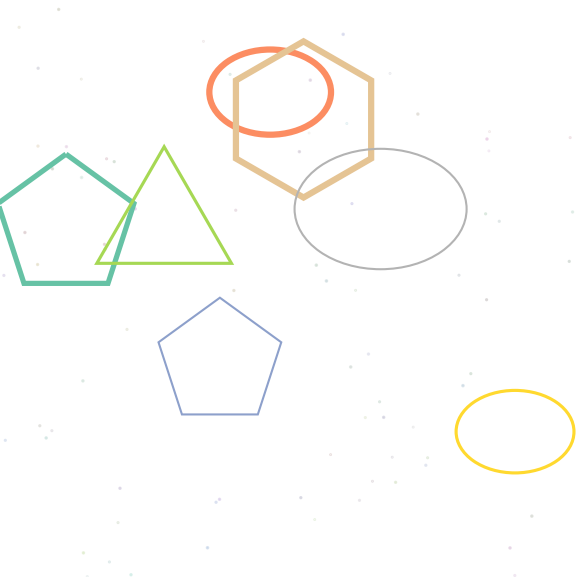[{"shape": "pentagon", "thickness": 2.5, "radius": 0.62, "center": [0.114, 0.609]}, {"shape": "oval", "thickness": 3, "radius": 0.53, "center": [0.468, 0.84]}, {"shape": "pentagon", "thickness": 1, "radius": 0.56, "center": [0.381, 0.372]}, {"shape": "triangle", "thickness": 1.5, "radius": 0.67, "center": [0.284, 0.61]}, {"shape": "oval", "thickness": 1.5, "radius": 0.51, "center": [0.892, 0.252]}, {"shape": "hexagon", "thickness": 3, "radius": 0.68, "center": [0.526, 0.792]}, {"shape": "oval", "thickness": 1, "radius": 0.74, "center": [0.659, 0.637]}]